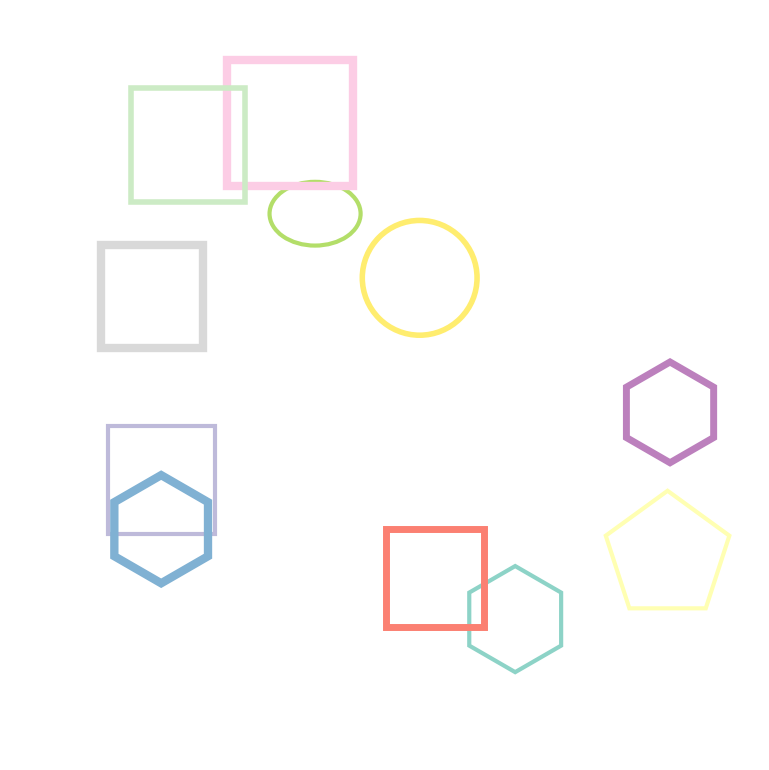[{"shape": "hexagon", "thickness": 1.5, "radius": 0.34, "center": [0.669, 0.196]}, {"shape": "pentagon", "thickness": 1.5, "radius": 0.42, "center": [0.867, 0.278]}, {"shape": "square", "thickness": 1.5, "radius": 0.35, "center": [0.21, 0.377]}, {"shape": "square", "thickness": 2.5, "radius": 0.32, "center": [0.565, 0.249]}, {"shape": "hexagon", "thickness": 3, "radius": 0.35, "center": [0.209, 0.313]}, {"shape": "oval", "thickness": 1.5, "radius": 0.3, "center": [0.409, 0.722]}, {"shape": "square", "thickness": 3, "radius": 0.41, "center": [0.376, 0.841]}, {"shape": "square", "thickness": 3, "radius": 0.33, "center": [0.198, 0.615]}, {"shape": "hexagon", "thickness": 2.5, "radius": 0.33, "center": [0.87, 0.464]}, {"shape": "square", "thickness": 2, "radius": 0.37, "center": [0.244, 0.811]}, {"shape": "circle", "thickness": 2, "radius": 0.37, "center": [0.545, 0.639]}]